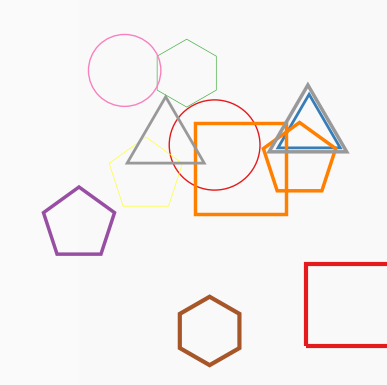[{"shape": "square", "thickness": 3, "radius": 0.54, "center": [0.898, 0.208]}, {"shape": "circle", "thickness": 1, "radius": 0.59, "center": [0.554, 0.623]}, {"shape": "triangle", "thickness": 2, "radius": 0.46, "center": [0.798, 0.662]}, {"shape": "hexagon", "thickness": 0.5, "radius": 0.44, "center": [0.482, 0.81]}, {"shape": "pentagon", "thickness": 2.5, "radius": 0.48, "center": [0.204, 0.418]}, {"shape": "pentagon", "thickness": 2.5, "radius": 0.49, "center": [0.773, 0.584]}, {"shape": "square", "thickness": 2.5, "radius": 0.59, "center": [0.62, 0.563]}, {"shape": "pentagon", "thickness": 0.5, "radius": 0.5, "center": [0.376, 0.545]}, {"shape": "hexagon", "thickness": 3, "radius": 0.44, "center": [0.541, 0.14]}, {"shape": "circle", "thickness": 1, "radius": 0.47, "center": [0.322, 0.817]}, {"shape": "triangle", "thickness": 2, "radius": 0.57, "center": [0.428, 0.634]}, {"shape": "triangle", "thickness": 2.5, "radius": 0.58, "center": [0.795, 0.664]}]